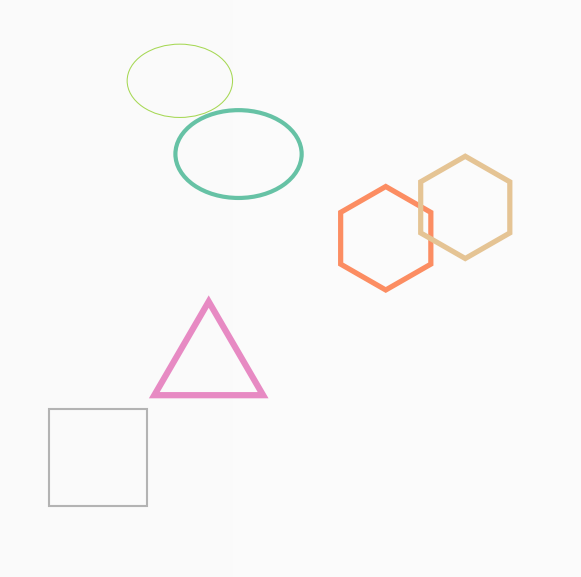[{"shape": "oval", "thickness": 2, "radius": 0.54, "center": [0.41, 0.732]}, {"shape": "hexagon", "thickness": 2.5, "radius": 0.45, "center": [0.664, 0.587]}, {"shape": "triangle", "thickness": 3, "radius": 0.54, "center": [0.359, 0.369]}, {"shape": "oval", "thickness": 0.5, "radius": 0.45, "center": [0.309, 0.859]}, {"shape": "hexagon", "thickness": 2.5, "radius": 0.44, "center": [0.8, 0.64]}, {"shape": "square", "thickness": 1, "radius": 0.42, "center": [0.169, 0.207]}]